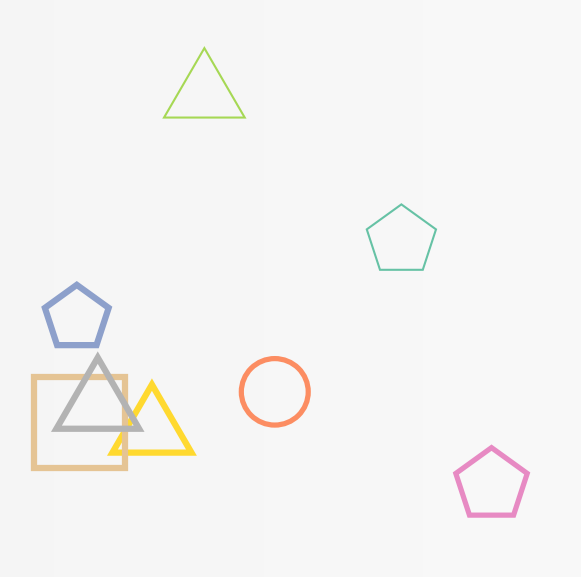[{"shape": "pentagon", "thickness": 1, "radius": 0.31, "center": [0.691, 0.583]}, {"shape": "circle", "thickness": 2.5, "radius": 0.29, "center": [0.473, 0.321]}, {"shape": "pentagon", "thickness": 3, "radius": 0.29, "center": [0.132, 0.448]}, {"shape": "pentagon", "thickness": 2.5, "radius": 0.32, "center": [0.846, 0.159]}, {"shape": "triangle", "thickness": 1, "radius": 0.4, "center": [0.352, 0.836]}, {"shape": "triangle", "thickness": 3, "radius": 0.39, "center": [0.261, 0.255]}, {"shape": "square", "thickness": 3, "radius": 0.39, "center": [0.137, 0.267]}, {"shape": "triangle", "thickness": 3, "radius": 0.41, "center": [0.168, 0.298]}]